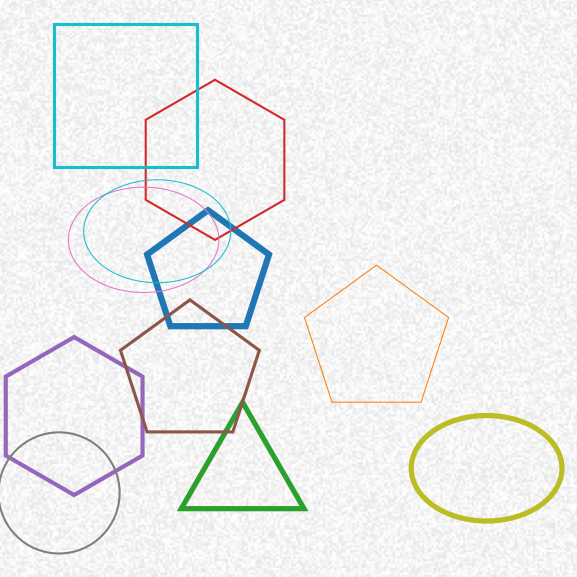[{"shape": "pentagon", "thickness": 3, "radius": 0.56, "center": [0.36, 0.524]}, {"shape": "pentagon", "thickness": 0.5, "radius": 0.66, "center": [0.652, 0.409]}, {"shape": "triangle", "thickness": 2.5, "radius": 0.61, "center": [0.42, 0.18]}, {"shape": "hexagon", "thickness": 1, "radius": 0.69, "center": [0.372, 0.722]}, {"shape": "hexagon", "thickness": 2, "radius": 0.68, "center": [0.128, 0.279]}, {"shape": "pentagon", "thickness": 1.5, "radius": 0.63, "center": [0.329, 0.353]}, {"shape": "oval", "thickness": 0.5, "radius": 0.65, "center": [0.249, 0.584]}, {"shape": "circle", "thickness": 1, "radius": 0.52, "center": [0.102, 0.146]}, {"shape": "oval", "thickness": 2.5, "radius": 0.65, "center": [0.843, 0.188]}, {"shape": "oval", "thickness": 0.5, "radius": 0.64, "center": [0.272, 0.599]}, {"shape": "square", "thickness": 1.5, "radius": 0.62, "center": [0.217, 0.833]}]